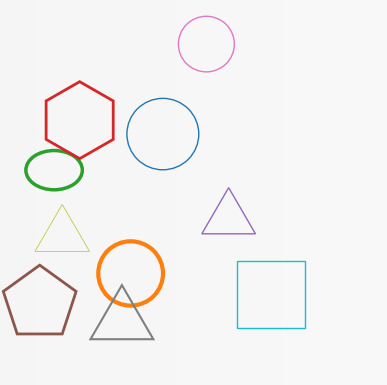[{"shape": "circle", "thickness": 1, "radius": 0.46, "center": [0.42, 0.652]}, {"shape": "circle", "thickness": 3, "radius": 0.42, "center": [0.337, 0.29]}, {"shape": "oval", "thickness": 2.5, "radius": 0.36, "center": [0.14, 0.558]}, {"shape": "hexagon", "thickness": 2, "radius": 0.5, "center": [0.206, 0.688]}, {"shape": "triangle", "thickness": 1, "radius": 0.4, "center": [0.59, 0.433]}, {"shape": "pentagon", "thickness": 2, "radius": 0.49, "center": [0.102, 0.213]}, {"shape": "circle", "thickness": 1, "radius": 0.36, "center": [0.533, 0.885]}, {"shape": "triangle", "thickness": 1.5, "radius": 0.47, "center": [0.315, 0.166]}, {"shape": "triangle", "thickness": 0.5, "radius": 0.41, "center": [0.161, 0.388]}, {"shape": "square", "thickness": 1, "radius": 0.44, "center": [0.699, 0.235]}]